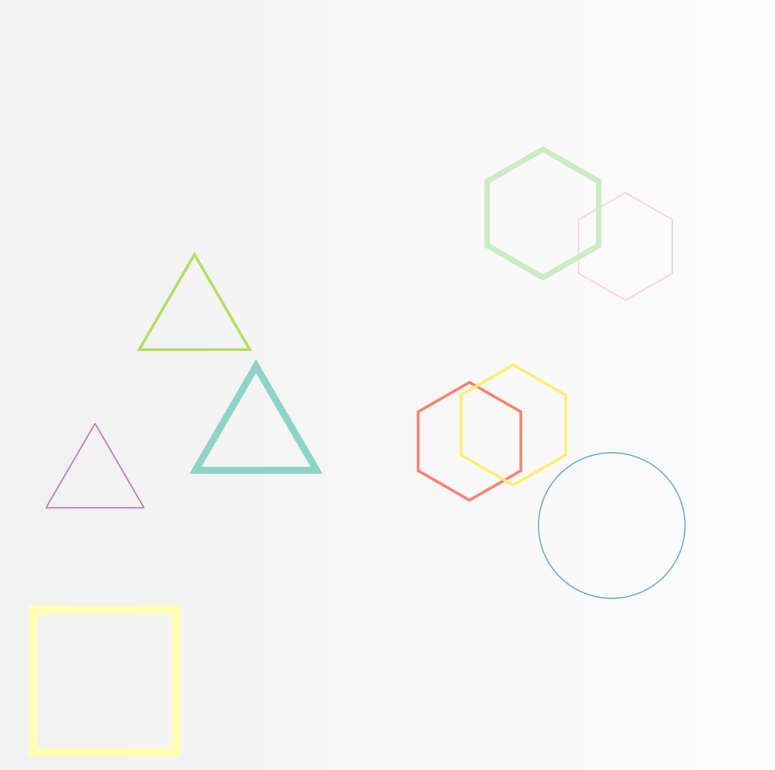[{"shape": "triangle", "thickness": 2.5, "radius": 0.45, "center": [0.33, 0.434]}, {"shape": "square", "thickness": 3, "radius": 0.46, "center": [0.135, 0.115]}, {"shape": "hexagon", "thickness": 1, "radius": 0.38, "center": [0.606, 0.427]}, {"shape": "circle", "thickness": 0.5, "radius": 0.47, "center": [0.789, 0.317]}, {"shape": "triangle", "thickness": 1, "radius": 0.41, "center": [0.251, 0.587]}, {"shape": "hexagon", "thickness": 0.5, "radius": 0.35, "center": [0.807, 0.68]}, {"shape": "triangle", "thickness": 0.5, "radius": 0.36, "center": [0.123, 0.377]}, {"shape": "hexagon", "thickness": 2, "radius": 0.42, "center": [0.701, 0.723]}, {"shape": "hexagon", "thickness": 1, "radius": 0.39, "center": [0.662, 0.448]}]